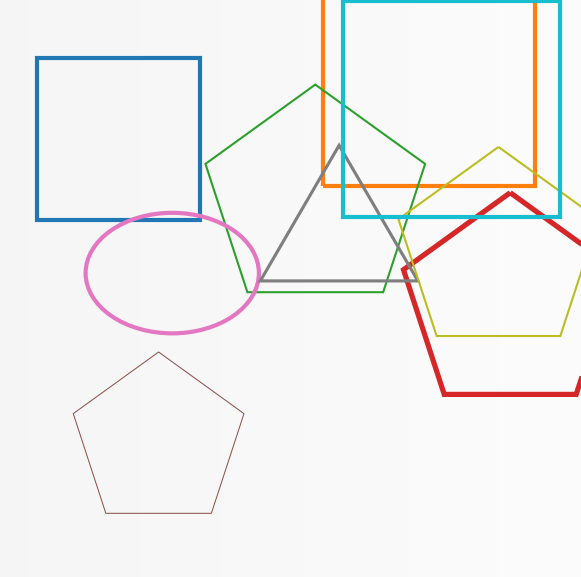[{"shape": "square", "thickness": 2, "radius": 0.7, "center": [0.204, 0.758]}, {"shape": "square", "thickness": 2, "radius": 0.91, "center": [0.738, 0.861]}, {"shape": "pentagon", "thickness": 1, "radius": 0.99, "center": [0.542, 0.654]}, {"shape": "pentagon", "thickness": 2.5, "radius": 0.97, "center": [0.878, 0.472]}, {"shape": "pentagon", "thickness": 0.5, "radius": 0.77, "center": [0.273, 0.235]}, {"shape": "oval", "thickness": 2, "radius": 0.75, "center": [0.296, 0.526]}, {"shape": "triangle", "thickness": 1.5, "radius": 0.78, "center": [0.583, 0.591]}, {"shape": "pentagon", "thickness": 1, "radius": 0.9, "center": [0.858, 0.564]}, {"shape": "square", "thickness": 2, "radius": 0.93, "center": [0.777, 0.81]}]